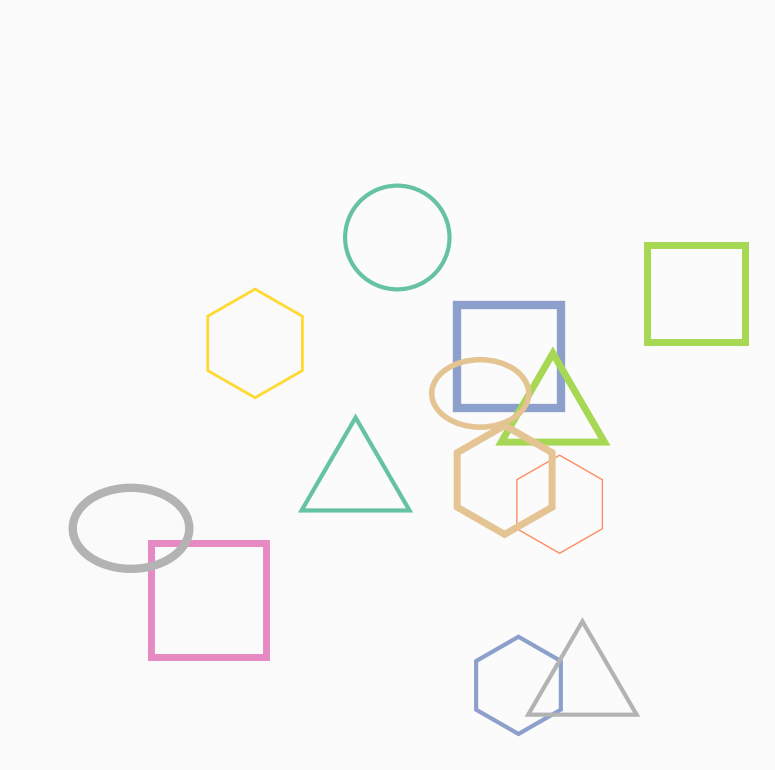[{"shape": "circle", "thickness": 1.5, "radius": 0.34, "center": [0.513, 0.692]}, {"shape": "triangle", "thickness": 1.5, "radius": 0.4, "center": [0.459, 0.377]}, {"shape": "hexagon", "thickness": 0.5, "radius": 0.32, "center": [0.722, 0.345]}, {"shape": "square", "thickness": 3, "radius": 0.33, "center": [0.657, 0.537]}, {"shape": "hexagon", "thickness": 1.5, "radius": 0.32, "center": [0.669, 0.11]}, {"shape": "square", "thickness": 2.5, "radius": 0.37, "center": [0.269, 0.221]}, {"shape": "triangle", "thickness": 2.5, "radius": 0.38, "center": [0.713, 0.464]}, {"shape": "square", "thickness": 2.5, "radius": 0.32, "center": [0.898, 0.619]}, {"shape": "hexagon", "thickness": 1, "radius": 0.35, "center": [0.329, 0.554]}, {"shape": "hexagon", "thickness": 2.5, "radius": 0.35, "center": [0.651, 0.377]}, {"shape": "oval", "thickness": 2, "radius": 0.31, "center": [0.62, 0.489]}, {"shape": "triangle", "thickness": 1.5, "radius": 0.4, "center": [0.751, 0.112]}, {"shape": "oval", "thickness": 3, "radius": 0.38, "center": [0.169, 0.314]}]